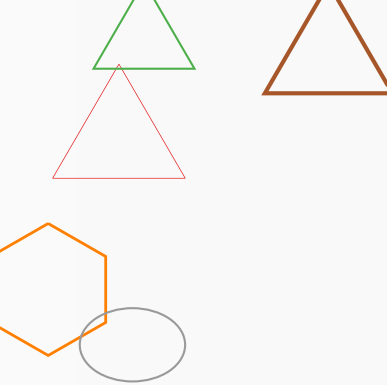[{"shape": "triangle", "thickness": 0.5, "radius": 0.99, "center": [0.307, 0.636]}, {"shape": "triangle", "thickness": 1.5, "radius": 0.75, "center": [0.372, 0.897]}, {"shape": "hexagon", "thickness": 2, "radius": 0.86, "center": [0.124, 0.248]}, {"shape": "triangle", "thickness": 3, "radius": 0.95, "center": [0.848, 0.853]}, {"shape": "oval", "thickness": 1.5, "radius": 0.68, "center": [0.342, 0.104]}]